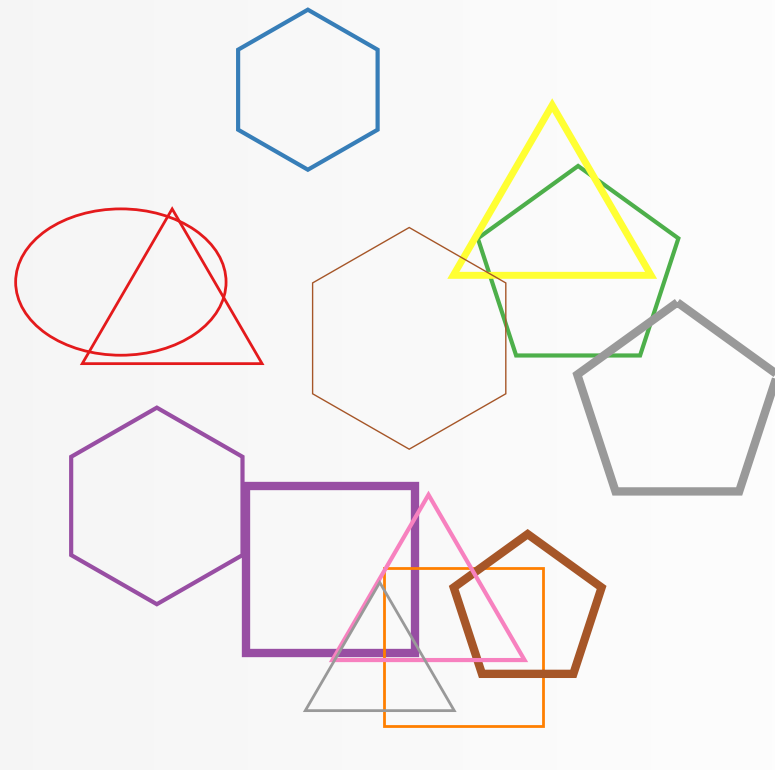[{"shape": "triangle", "thickness": 1, "radius": 0.67, "center": [0.222, 0.595]}, {"shape": "oval", "thickness": 1, "radius": 0.68, "center": [0.156, 0.634]}, {"shape": "hexagon", "thickness": 1.5, "radius": 0.52, "center": [0.397, 0.883]}, {"shape": "pentagon", "thickness": 1.5, "radius": 0.68, "center": [0.746, 0.648]}, {"shape": "square", "thickness": 3, "radius": 0.54, "center": [0.427, 0.26]}, {"shape": "hexagon", "thickness": 1.5, "radius": 0.64, "center": [0.202, 0.343]}, {"shape": "square", "thickness": 1, "radius": 0.51, "center": [0.598, 0.159]}, {"shape": "triangle", "thickness": 2.5, "radius": 0.74, "center": [0.713, 0.716]}, {"shape": "pentagon", "thickness": 3, "radius": 0.5, "center": [0.681, 0.206]}, {"shape": "hexagon", "thickness": 0.5, "radius": 0.72, "center": [0.528, 0.561]}, {"shape": "triangle", "thickness": 1.5, "radius": 0.72, "center": [0.553, 0.214]}, {"shape": "pentagon", "thickness": 3, "radius": 0.68, "center": [0.874, 0.472]}, {"shape": "triangle", "thickness": 1, "radius": 0.55, "center": [0.49, 0.133]}]